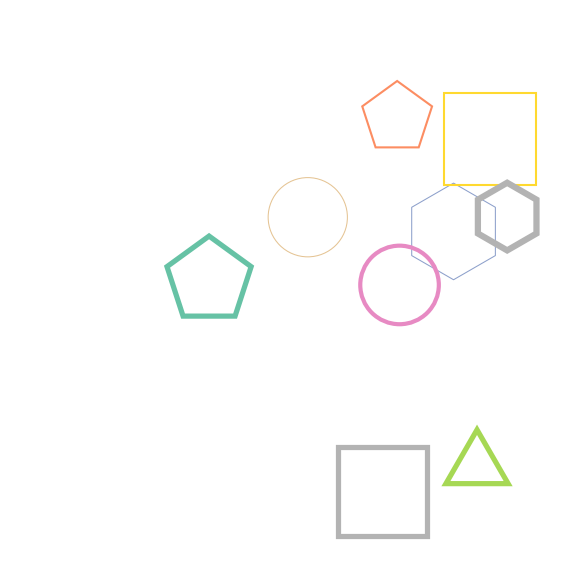[{"shape": "pentagon", "thickness": 2.5, "radius": 0.38, "center": [0.362, 0.514]}, {"shape": "pentagon", "thickness": 1, "radius": 0.32, "center": [0.688, 0.795]}, {"shape": "hexagon", "thickness": 0.5, "radius": 0.42, "center": [0.785, 0.598]}, {"shape": "circle", "thickness": 2, "radius": 0.34, "center": [0.692, 0.506]}, {"shape": "triangle", "thickness": 2.5, "radius": 0.31, "center": [0.826, 0.193]}, {"shape": "square", "thickness": 1, "radius": 0.4, "center": [0.848, 0.759]}, {"shape": "circle", "thickness": 0.5, "radius": 0.34, "center": [0.533, 0.623]}, {"shape": "hexagon", "thickness": 3, "radius": 0.29, "center": [0.878, 0.624]}, {"shape": "square", "thickness": 2.5, "radius": 0.39, "center": [0.663, 0.148]}]